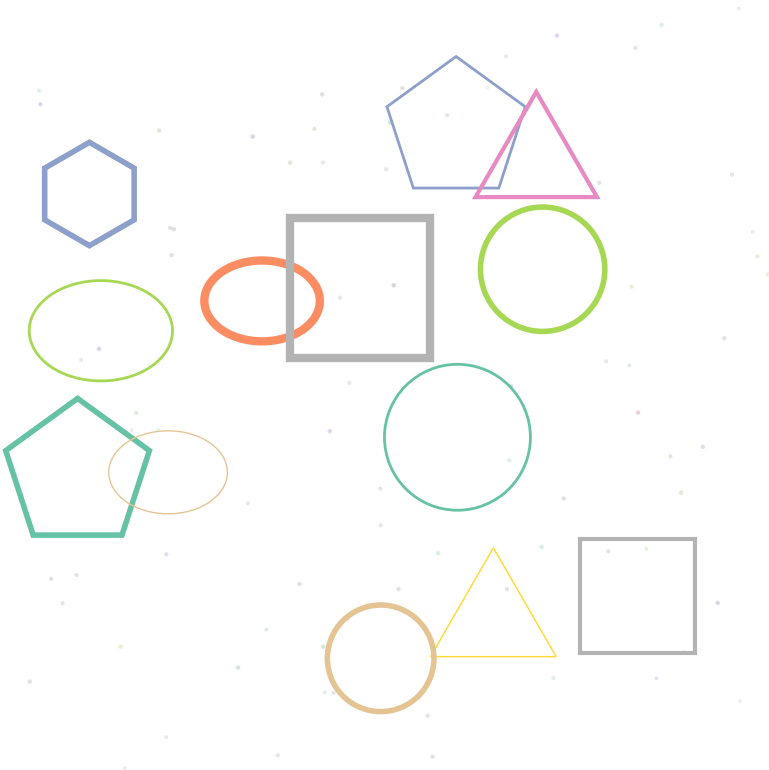[{"shape": "circle", "thickness": 1, "radius": 0.47, "center": [0.594, 0.432]}, {"shape": "pentagon", "thickness": 2, "radius": 0.49, "center": [0.101, 0.384]}, {"shape": "oval", "thickness": 3, "radius": 0.38, "center": [0.34, 0.609]}, {"shape": "pentagon", "thickness": 1, "radius": 0.47, "center": [0.592, 0.832]}, {"shape": "hexagon", "thickness": 2, "radius": 0.34, "center": [0.116, 0.748]}, {"shape": "triangle", "thickness": 1.5, "radius": 0.46, "center": [0.696, 0.79]}, {"shape": "oval", "thickness": 1, "radius": 0.47, "center": [0.131, 0.57]}, {"shape": "circle", "thickness": 2, "radius": 0.4, "center": [0.705, 0.65]}, {"shape": "triangle", "thickness": 0.5, "radius": 0.47, "center": [0.641, 0.194]}, {"shape": "circle", "thickness": 2, "radius": 0.35, "center": [0.494, 0.145]}, {"shape": "oval", "thickness": 0.5, "radius": 0.39, "center": [0.218, 0.387]}, {"shape": "square", "thickness": 3, "radius": 0.45, "center": [0.467, 0.626]}, {"shape": "square", "thickness": 1.5, "radius": 0.37, "center": [0.828, 0.226]}]